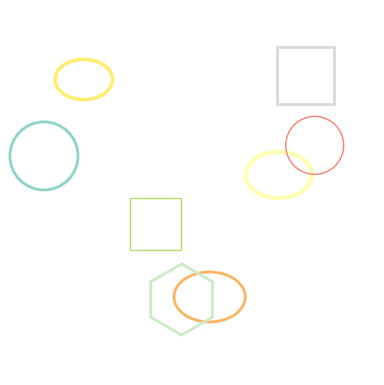[{"shape": "circle", "thickness": 2, "radius": 0.44, "center": [0.114, 0.595]}, {"shape": "oval", "thickness": 3, "radius": 0.43, "center": [0.724, 0.546]}, {"shape": "circle", "thickness": 1, "radius": 0.38, "center": [0.817, 0.622]}, {"shape": "oval", "thickness": 2, "radius": 0.46, "center": [0.544, 0.229]}, {"shape": "square", "thickness": 1, "radius": 0.33, "center": [0.403, 0.418]}, {"shape": "square", "thickness": 2, "radius": 0.37, "center": [0.793, 0.804]}, {"shape": "hexagon", "thickness": 2, "radius": 0.46, "center": [0.472, 0.222]}, {"shape": "oval", "thickness": 2.5, "radius": 0.37, "center": [0.218, 0.793]}]